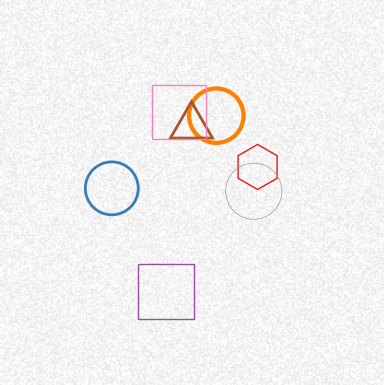[{"shape": "hexagon", "thickness": 1, "radius": 0.29, "center": [0.669, 0.566]}, {"shape": "circle", "thickness": 2, "radius": 0.34, "center": [0.29, 0.511]}, {"shape": "square", "thickness": 1, "radius": 0.36, "center": [0.431, 0.244]}, {"shape": "circle", "thickness": 3, "radius": 0.35, "center": [0.562, 0.7]}, {"shape": "triangle", "thickness": 2, "radius": 0.32, "center": [0.497, 0.673]}, {"shape": "square", "thickness": 1, "radius": 0.35, "center": [0.465, 0.71]}, {"shape": "circle", "thickness": 0.5, "radius": 0.36, "center": [0.659, 0.503]}]